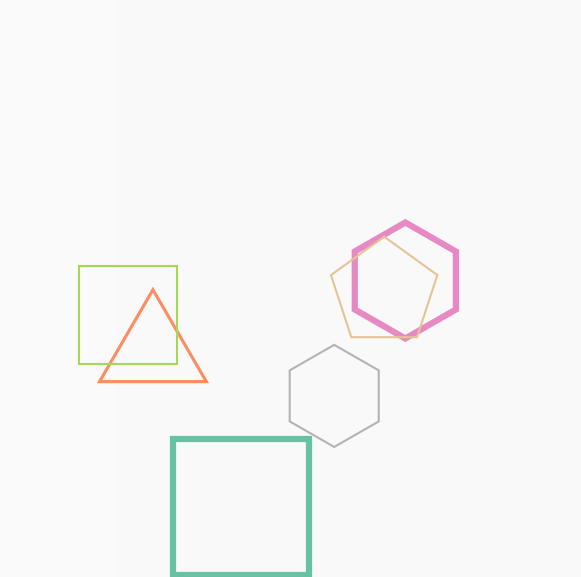[{"shape": "square", "thickness": 3, "radius": 0.59, "center": [0.415, 0.122]}, {"shape": "triangle", "thickness": 1.5, "radius": 0.53, "center": [0.263, 0.391]}, {"shape": "hexagon", "thickness": 3, "radius": 0.5, "center": [0.697, 0.513]}, {"shape": "square", "thickness": 1, "radius": 0.42, "center": [0.22, 0.453]}, {"shape": "pentagon", "thickness": 1, "radius": 0.48, "center": [0.661, 0.493]}, {"shape": "hexagon", "thickness": 1, "radius": 0.44, "center": [0.575, 0.314]}]